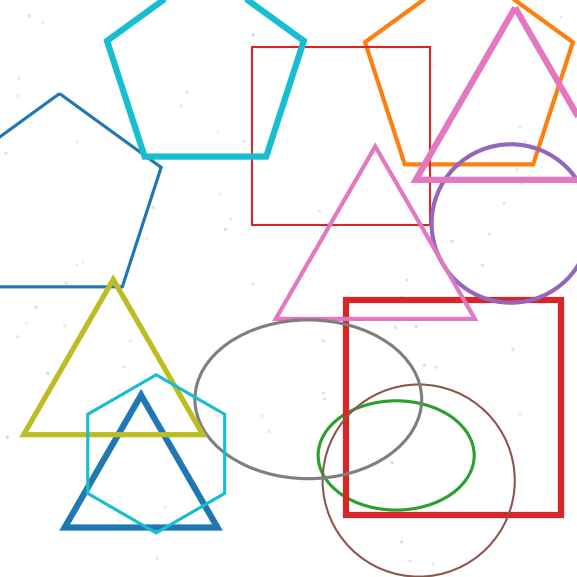[{"shape": "triangle", "thickness": 3, "radius": 0.76, "center": [0.244, 0.162]}, {"shape": "pentagon", "thickness": 1.5, "radius": 0.93, "center": [0.103, 0.652]}, {"shape": "pentagon", "thickness": 2, "radius": 0.95, "center": [0.812, 0.868]}, {"shape": "oval", "thickness": 1.5, "radius": 0.68, "center": [0.686, 0.211]}, {"shape": "square", "thickness": 1, "radius": 0.77, "center": [0.59, 0.764]}, {"shape": "square", "thickness": 3, "radius": 0.93, "center": [0.785, 0.293]}, {"shape": "circle", "thickness": 2, "radius": 0.69, "center": [0.885, 0.612]}, {"shape": "circle", "thickness": 1, "radius": 0.83, "center": [0.725, 0.167]}, {"shape": "triangle", "thickness": 3, "radius": 0.99, "center": [0.892, 0.787]}, {"shape": "triangle", "thickness": 2, "radius": 1.0, "center": [0.65, 0.546]}, {"shape": "oval", "thickness": 1.5, "radius": 0.98, "center": [0.534, 0.308]}, {"shape": "triangle", "thickness": 2.5, "radius": 0.9, "center": [0.196, 0.336]}, {"shape": "hexagon", "thickness": 1.5, "radius": 0.68, "center": [0.27, 0.213]}, {"shape": "pentagon", "thickness": 3, "radius": 0.9, "center": [0.356, 0.873]}]